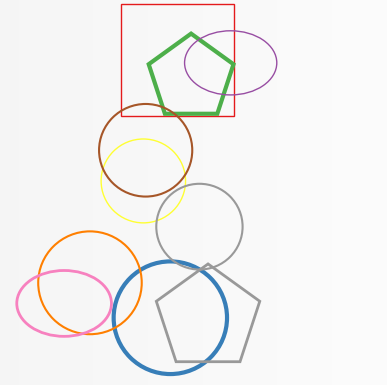[{"shape": "square", "thickness": 1, "radius": 0.73, "center": [0.458, 0.845]}, {"shape": "circle", "thickness": 3, "radius": 0.73, "center": [0.44, 0.175]}, {"shape": "pentagon", "thickness": 3, "radius": 0.58, "center": [0.493, 0.798]}, {"shape": "oval", "thickness": 1, "radius": 0.59, "center": [0.595, 0.837]}, {"shape": "circle", "thickness": 1.5, "radius": 0.67, "center": [0.232, 0.265]}, {"shape": "circle", "thickness": 1, "radius": 0.54, "center": [0.37, 0.53]}, {"shape": "circle", "thickness": 1.5, "radius": 0.6, "center": [0.376, 0.61]}, {"shape": "oval", "thickness": 2, "radius": 0.61, "center": [0.165, 0.212]}, {"shape": "circle", "thickness": 1.5, "radius": 0.56, "center": [0.515, 0.411]}, {"shape": "pentagon", "thickness": 2, "radius": 0.7, "center": [0.537, 0.174]}]